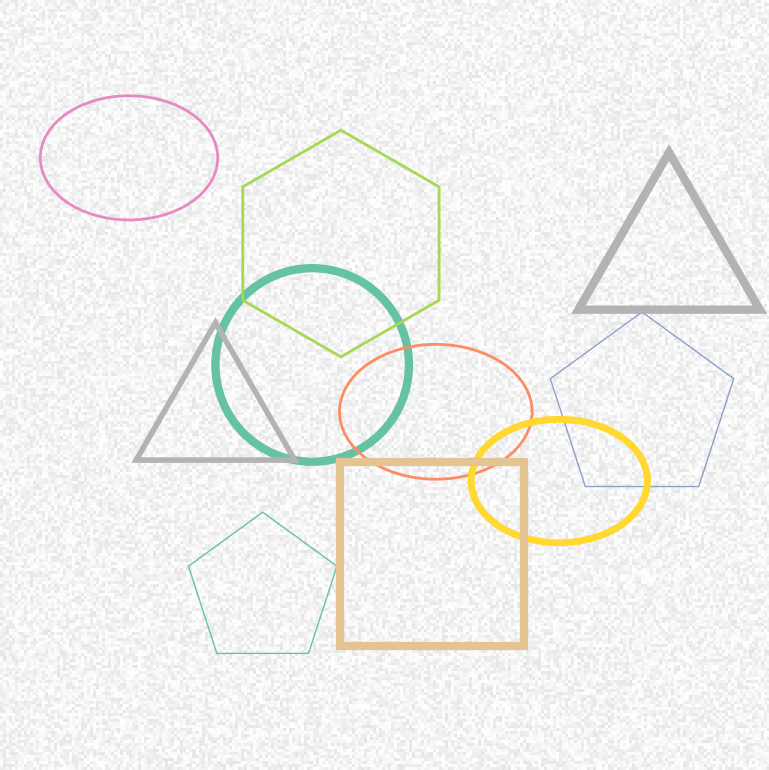[{"shape": "pentagon", "thickness": 0.5, "radius": 0.51, "center": [0.341, 0.233]}, {"shape": "circle", "thickness": 3, "radius": 0.63, "center": [0.405, 0.526]}, {"shape": "oval", "thickness": 1, "radius": 0.63, "center": [0.566, 0.465]}, {"shape": "pentagon", "thickness": 0.5, "radius": 0.63, "center": [0.834, 0.469]}, {"shape": "oval", "thickness": 1, "radius": 0.58, "center": [0.168, 0.795]}, {"shape": "hexagon", "thickness": 1, "radius": 0.74, "center": [0.443, 0.684]}, {"shape": "oval", "thickness": 2.5, "radius": 0.57, "center": [0.726, 0.375]}, {"shape": "square", "thickness": 3, "radius": 0.6, "center": [0.561, 0.281]}, {"shape": "triangle", "thickness": 2, "radius": 0.59, "center": [0.28, 0.462]}, {"shape": "triangle", "thickness": 3, "radius": 0.68, "center": [0.869, 0.666]}]